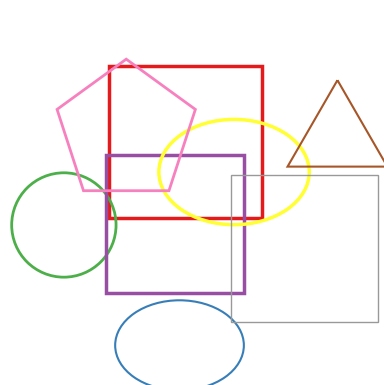[{"shape": "square", "thickness": 2.5, "radius": 0.99, "center": [0.482, 0.631]}, {"shape": "oval", "thickness": 1.5, "radius": 0.84, "center": [0.466, 0.103]}, {"shape": "circle", "thickness": 2, "radius": 0.68, "center": [0.166, 0.416]}, {"shape": "square", "thickness": 2.5, "radius": 0.9, "center": [0.454, 0.418]}, {"shape": "oval", "thickness": 2.5, "radius": 0.98, "center": [0.608, 0.553]}, {"shape": "triangle", "thickness": 1.5, "radius": 0.75, "center": [0.876, 0.642]}, {"shape": "pentagon", "thickness": 2, "radius": 0.94, "center": [0.328, 0.657]}, {"shape": "square", "thickness": 1, "radius": 0.95, "center": [0.792, 0.355]}]